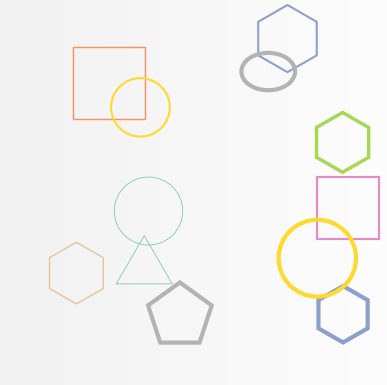[{"shape": "triangle", "thickness": 0.5, "radius": 0.42, "center": [0.372, 0.304]}, {"shape": "circle", "thickness": 0.5, "radius": 0.44, "center": [0.383, 0.452]}, {"shape": "square", "thickness": 1, "radius": 0.47, "center": [0.28, 0.785]}, {"shape": "hexagon", "thickness": 1.5, "radius": 0.44, "center": [0.742, 0.9]}, {"shape": "hexagon", "thickness": 3, "radius": 0.37, "center": [0.885, 0.184]}, {"shape": "square", "thickness": 1.5, "radius": 0.4, "center": [0.898, 0.459]}, {"shape": "hexagon", "thickness": 2.5, "radius": 0.39, "center": [0.884, 0.63]}, {"shape": "circle", "thickness": 3, "radius": 0.5, "center": [0.819, 0.329]}, {"shape": "circle", "thickness": 1.5, "radius": 0.38, "center": [0.362, 0.721]}, {"shape": "hexagon", "thickness": 1, "radius": 0.4, "center": [0.197, 0.291]}, {"shape": "pentagon", "thickness": 3, "radius": 0.43, "center": [0.464, 0.18]}, {"shape": "oval", "thickness": 3, "radius": 0.35, "center": [0.692, 0.814]}]